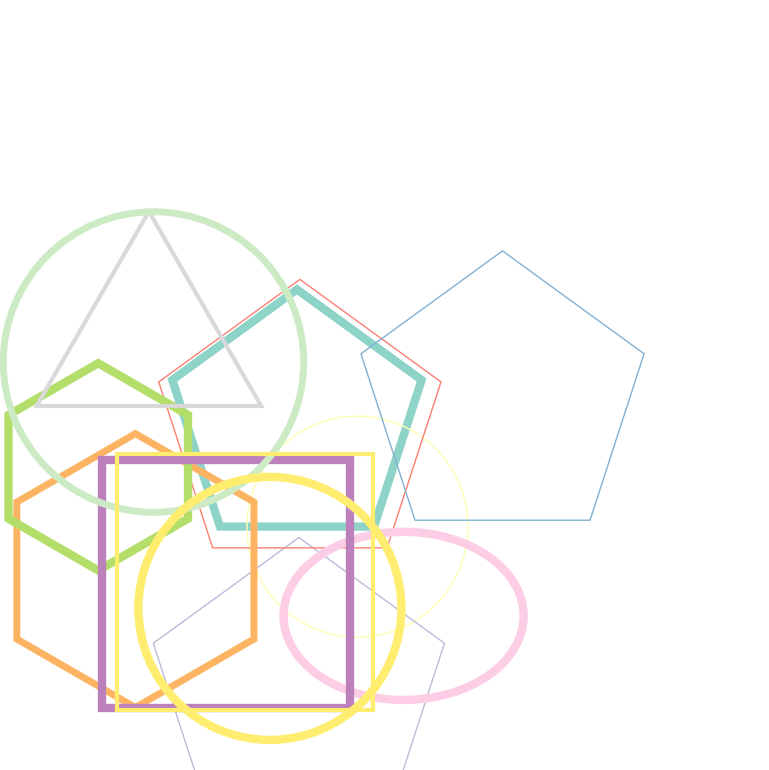[{"shape": "pentagon", "thickness": 3, "radius": 0.85, "center": [0.386, 0.454]}, {"shape": "circle", "thickness": 0.5, "radius": 0.72, "center": [0.464, 0.316]}, {"shape": "pentagon", "thickness": 0.5, "radius": 0.99, "center": [0.388, 0.103]}, {"shape": "pentagon", "thickness": 0.5, "radius": 0.96, "center": [0.389, 0.444]}, {"shape": "pentagon", "thickness": 0.5, "radius": 0.97, "center": [0.653, 0.481]}, {"shape": "hexagon", "thickness": 2.5, "radius": 0.89, "center": [0.176, 0.259]}, {"shape": "hexagon", "thickness": 3, "radius": 0.67, "center": [0.128, 0.394]}, {"shape": "oval", "thickness": 3, "radius": 0.78, "center": [0.524, 0.2]}, {"shape": "triangle", "thickness": 1.5, "radius": 0.84, "center": [0.193, 0.557]}, {"shape": "square", "thickness": 3, "radius": 0.81, "center": [0.293, 0.241]}, {"shape": "circle", "thickness": 2.5, "radius": 0.98, "center": [0.199, 0.53]}, {"shape": "circle", "thickness": 3, "radius": 0.85, "center": [0.351, 0.21]}, {"shape": "square", "thickness": 1.5, "radius": 0.83, "center": [0.318, 0.244]}]